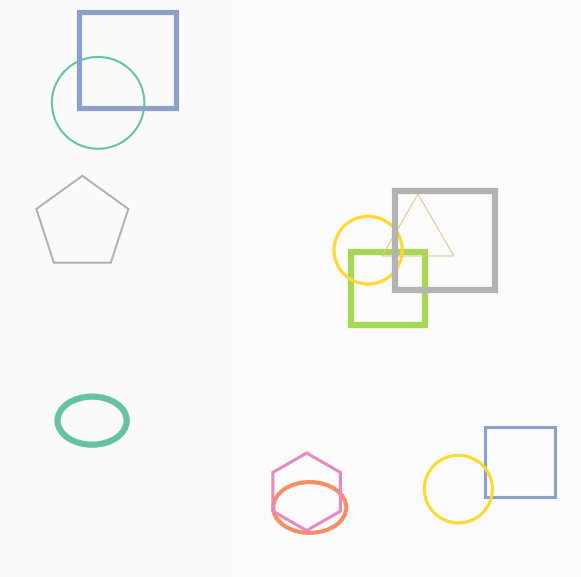[{"shape": "oval", "thickness": 3, "radius": 0.3, "center": [0.158, 0.271]}, {"shape": "circle", "thickness": 1, "radius": 0.4, "center": [0.169, 0.821]}, {"shape": "oval", "thickness": 2, "radius": 0.31, "center": [0.533, 0.12]}, {"shape": "square", "thickness": 1.5, "radius": 0.3, "center": [0.894, 0.199]}, {"shape": "square", "thickness": 2.5, "radius": 0.42, "center": [0.219, 0.896]}, {"shape": "hexagon", "thickness": 1.5, "radius": 0.34, "center": [0.528, 0.148]}, {"shape": "square", "thickness": 3, "radius": 0.32, "center": [0.667, 0.499]}, {"shape": "circle", "thickness": 1.5, "radius": 0.29, "center": [0.789, 0.152]}, {"shape": "circle", "thickness": 1.5, "radius": 0.29, "center": [0.633, 0.566]}, {"shape": "triangle", "thickness": 0.5, "radius": 0.36, "center": [0.719, 0.592]}, {"shape": "square", "thickness": 3, "radius": 0.43, "center": [0.766, 0.582]}, {"shape": "pentagon", "thickness": 1, "radius": 0.42, "center": [0.142, 0.612]}]